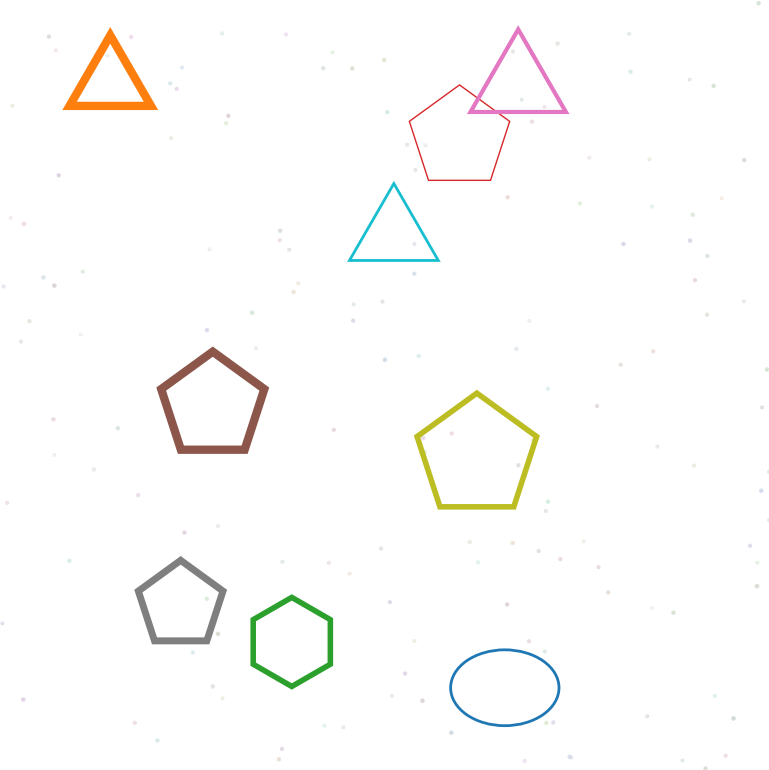[{"shape": "oval", "thickness": 1, "radius": 0.35, "center": [0.656, 0.107]}, {"shape": "triangle", "thickness": 3, "radius": 0.31, "center": [0.143, 0.893]}, {"shape": "hexagon", "thickness": 2, "radius": 0.29, "center": [0.379, 0.166]}, {"shape": "pentagon", "thickness": 0.5, "radius": 0.34, "center": [0.597, 0.821]}, {"shape": "pentagon", "thickness": 3, "radius": 0.35, "center": [0.276, 0.473]}, {"shape": "triangle", "thickness": 1.5, "radius": 0.36, "center": [0.673, 0.89]}, {"shape": "pentagon", "thickness": 2.5, "radius": 0.29, "center": [0.235, 0.214]}, {"shape": "pentagon", "thickness": 2, "radius": 0.41, "center": [0.619, 0.408]}, {"shape": "triangle", "thickness": 1, "radius": 0.33, "center": [0.512, 0.695]}]